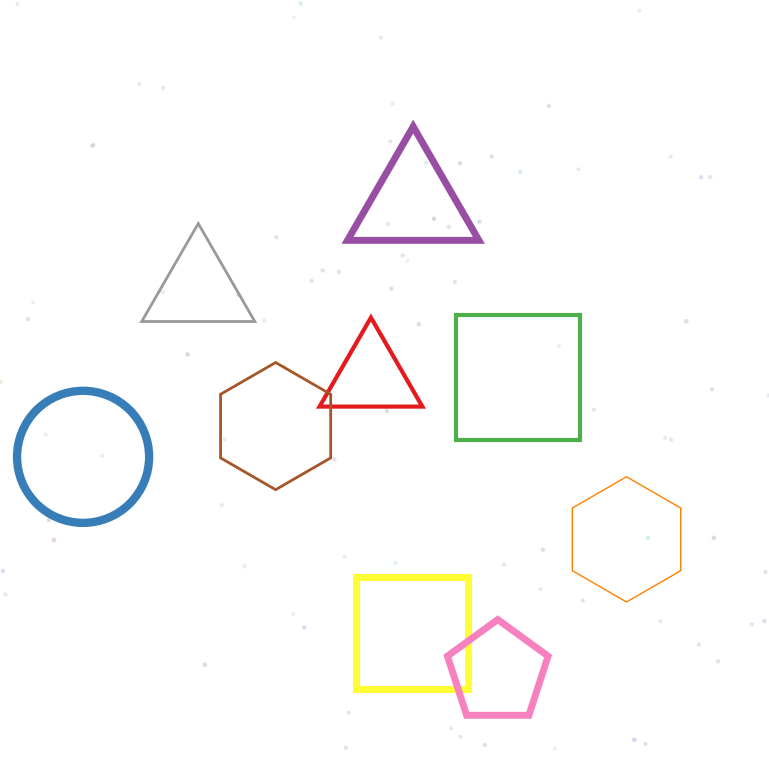[{"shape": "triangle", "thickness": 1.5, "radius": 0.39, "center": [0.482, 0.511]}, {"shape": "circle", "thickness": 3, "radius": 0.43, "center": [0.108, 0.407]}, {"shape": "square", "thickness": 1.5, "radius": 0.4, "center": [0.673, 0.509]}, {"shape": "triangle", "thickness": 2.5, "radius": 0.49, "center": [0.537, 0.737]}, {"shape": "hexagon", "thickness": 0.5, "radius": 0.41, "center": [0.814, 0.3]}, {"shape": "square", "thickness": 2.5, "radius": 0.36, "center": [0.535, 0.178]}, {"shape": "hexagon", "thickness": 1, "radius": 0.41, "center": [0.358, 0.447]}, {"shape": "pentagon", "thickness": 2.5, "radius": 0.34, "center": [0.646, 0.127]}, {"shape": "triangle", "thickness": 1, "radius": 0.42, "center": [0.257, 0.625]}]